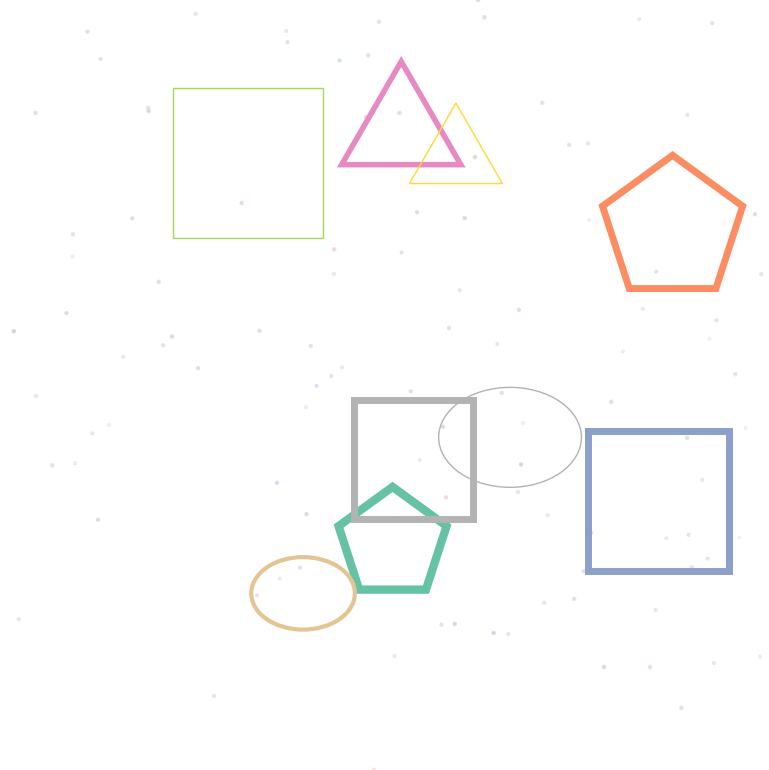[{"shape": "pentagon", "thickness": 3, "radius": 0.37, "center": [0.51, 0.294]}, {"shape": "pentagon", "thickness": 2.5, "radius": 0.48, "center": [0.873, 0.703]}, {"shape": "square", "thickness": 2.5, "radius": 0.46, "center": [0.855, 0.35]}, {"shape": "triangle", "thickness": 2, "radius": 0.45, "center": [0.521, 0.831]}, {"shape": "square", "thickness": 0.5, "radius": 0.49, "center": [0.322, 0.788]}, {"shape": "triangle", "thickness": 0.5, "radius": 0.35, "center": [0.592, 0.796]}, {"shape": "oval", "thickness": 1.5, "radius": 0.34, "center": [0.394, 0.229]}, {"shape": "square", "thickness": 2.5, "radius": 0.39, "center": [0.537, 0.403]}, {"shape": "oval", "thickness": 0.5, "radius": 0.46, "center": [0.662, 0.432]}]